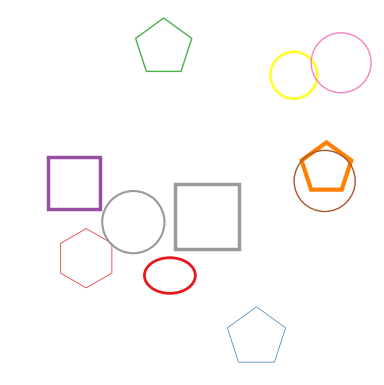[{"shape": "hexagon", "thickness": 0.5, "radius": 0.39, "center": [0.224, 0.329]}, {"shape": "oval", "thickness": 2, "radius": 0.33, "center": [0.441, 0.284]}, {"shape": "pentagon", "thickness": 0.5, "radius": 0.4, "center": [0.666, 0.124]}, {"shape": "pentagon", "thickness": 1, "radius": 0.38, "center": [0.425, 0.877]}, {"shape": "square", "thickness": 2.5, "radius": 0.34, "center": [0.193, 0.525]}, {"shape": "pentagon", "thickness": 3, "radius": 0.34, "center": [0.848, 0.562]}, {"shape": "circle", "thickness": 2, "radius": 0.3, "center": [0.763, 0.805]}, {"shape": "circle", "thickness": 1, "radius": 0.4, "center": [0.843, 0.53]}, {"shape": "circle", "thickness": 1, "radius": 0.39, "center": [0.886, 0.837]}, {"shape": "square", "thickness": 2.5, "radius": 0.42, "center": [0.538, 0.437]}, {"shape": "circle", "thickness": 1.5, "radius": 0.4, "center": [0.346, 0.423]}]